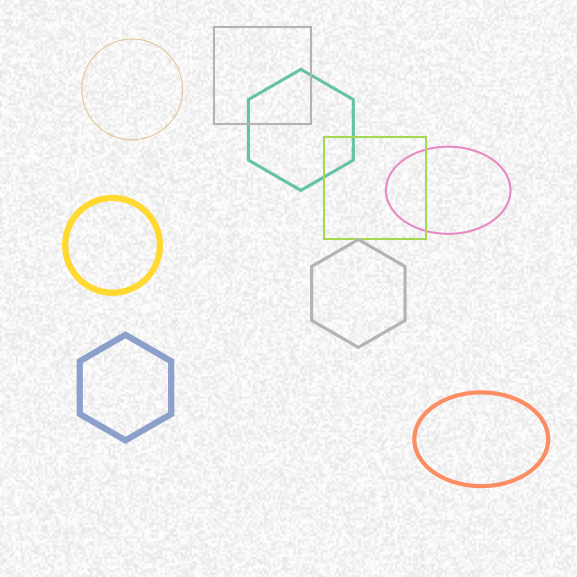[{"shape": "hexagon", "thickness": 1.5, "radius": 0.52, "center": [0.521, 0.774]}, {"shape": "oval", "thickness": 2, "radius": 0.58, "center": [0.833, 0.239]}, {"shape": "hexagon", "thickness": 3, "radius": 0.46, "center": [0.217, 0.328]}, {"shape": "oval", "thickness": 1, "radius": 0.54, "center": [0.776, 0.67]}, {"shape": "square", "thickness": 1, "radius": 0.44, "center": [0.649, 0.674]}, {"shape": "circle", "thickness": 3, "radius": 0.41, "center": [0.195, 0.574]}, {"shape": "circle", "thickness": 0.5, "radius": 0.44, "center": [0.229, 0.844]}, {"shape": "hexagon", "thickness": 1.5, "radius": 0.47, "center": [0.621, 0.491]}, {"shape": "square", "thickness": 1, "radius": 0.42, "center": [0.454, 0.868]}]